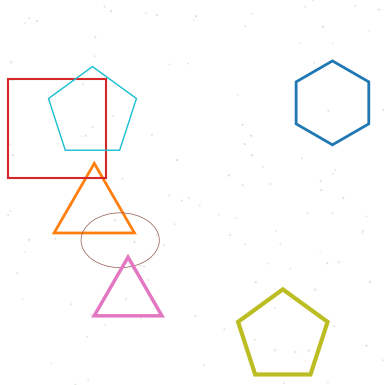[{"shape": "hexagon", "thickness": 2, "radius": 0.54, "center": [0.864, 0.733]}, {"shape": "triangle", "thickness": 2, "radius": 0.6, "center": [0.245, 0.455]}, {"shape": "square", "thickness": 1.5, "radius": 0.64, "center": [0.148, 0.667]}, {"shape": "oval", "thickness": 0.5, "radius": 0.51, "center": [0.312, 0.376]}, {"shape": "triangle", "thickness": 2.5, "radius": 0.51, "center": [0.333, 0.23]}, {"shape": "pentagon", "thickness": 3, "radius": 0.61, "center": [0.735, 0.126]}, {"shape": "pentagon", "thickness": 1, "radius": 0.6, "center": [0.24, 0.707]}]